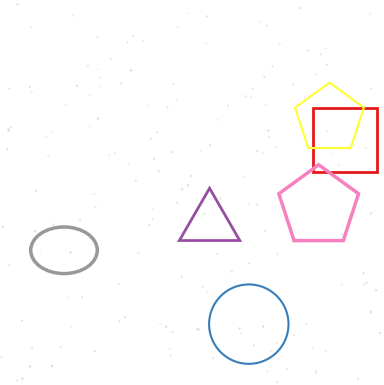[{"shape": "square", "thickness": 2, "radius": 0.41, "center": [0.896, 0.636]}, {"shape": "circle", "thickness": 1.5, "radius": 0.52, "center": [0.646, 0.158]}, {"shape": "triangle", "thickness": 2, "radius": 0.45, "center": [0.544, 0.421]}, {"shape": "pentagon", "thickness": 1.5, "radius": 0.47, "center": [0.856, 0.691]}, {"shape": "pentagon", "thickness": 2.5, "radius": 0.54, "center": [0.828, 0.463]}, {"shape": "oval", "thickness": 2.5, "radius": 0.43, "center": [0.166, 0.35]}]